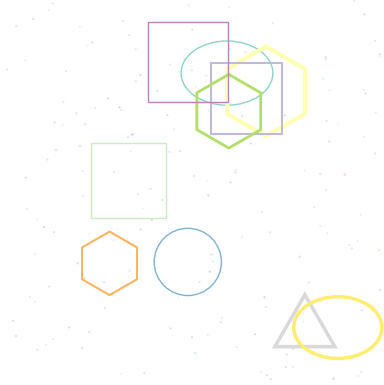[{"shape": "oval", "thickness": 1, "radius": 0.6, "center": [0.59, 0.81]}, {"shape": "hexagon", "thickness": 3, "radius": 0.58, "center": [0.691, 0.763]}, {"shape": "square", "thickness": 1.5, "radius": 0.46, "center": [0.64, 0.745]}, {"shape": "circle", "thickness": 1, "radius": 0.44, "center": [0.488, 0.32]}, {"shape": "hexagon", "thickness": 1.5, "radius": 0.41, "center": [0.285, 0.316]}, {"shape": "hexagon", "thickness": 2, "radius": 0.48, "center": [0.594, 0.711]}, {"shape": "triangle", "thickness": 2.5, "radius": 0.45, "center": [0.792, 0.145]}, {"shape": "square", "thickness": 1, "radius": 0.52, "center": [0.488, 0.84]}, {"shape": "square", "thickness": 1, "radius": 0.49, "center": [0.334, 0.532]}, {"shape": "oval", "thickness": 2.5, "radius": 0.57, "center": [0.877, 0.149]}]